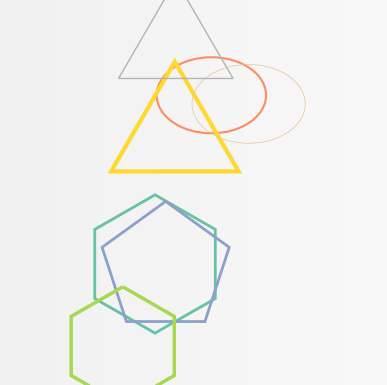[{"shape": "hexagon", "thickness": 2, "radius": 0.9, "center": [0.4, 0.314]}, {"shape": "oval", "thickness": 1.5, "radius": 0.71, "center": [0.546, 0.753]}, {"shape": "pentagon", "thickness": 2, "radius": 0.86, "center": [0.428, 0.304]}, {"shape": "hexagon", "thickness": 2.5, "radius": 0.77, "center": [0.317, 0.101]}, {"shape": "triangle", "thickness": 3, "radius": 0.95, "center": [0.451, 0.65]}, {"shape": "oval", "thickness": 0.5, "radius": 0.73, "center": [0.642, 0.73]}, {"shape": "triangle", "thickness": 1, "radius": 0.85, "center": [0.454, 0.882]}]